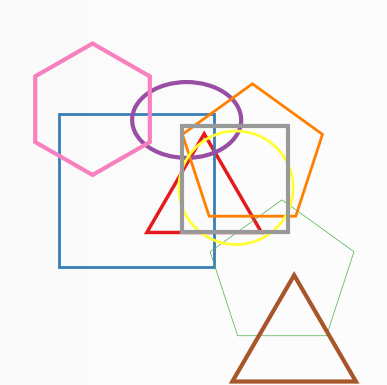[{"shape": "triangle", "thickness": 2.5, "radius": 0.85, "center": [0.527, 0.482]}, {"shape": "square", "thickness": 2, "radius": 1.0, "center": [0.352, 0.506]}, {"shape": "pentagon", "thickness": 0.5, "radius": 0.98, "center": [0.728, 0.286]}, {"shape": "oval", "thickness": 3, "radius": 0.7, "center": [0.482, 0.688]}, {"shape": "pentagon", "thickness": 2, "radius": 0.95, "center": [0.651, 0.592]}, {"shape": "circle", "thickness": 2, "radius": 0.74, "center": [0.609, 0.512]}, {"shape": "triangle", "thickness": 3, "radius": 0.92, "center": [0.759, 0.101]}, {"shape": "hexagon", "thickness": 3, "radius": 0.85, "center": [0.239, 0.716]}, {"shape": "square", "thickness": 3, "radius": 0.69, "center": [0.607, 0.535]}]